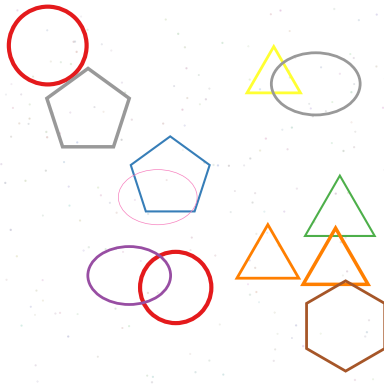[{"shape": "circle", "thickness": 3, "radius": 0.46, "center": [0.456, 0.253]}, {"shape": "circle", "thickness": 3, "radius": 0.5, "center": [0.124, 0.882]}, {"shape": "pentagon", "thickness": 1.5, "radius": 0.54, "center": [0.442, 0.538]}, {"shape": "triangle", "thickness": 1.5, "radius": 0.52, "center": [0.883, 0.439]}, {"shape": "oval", "thickness": 2, "radius": 0.54, "center": [0.336, 0.284]}, {"shape": "triangle", "thickness": 2, "radius": 0.46, "center": [0.696, 0.324]}, {"shape": "triangle", "thickness": 2.5, "radius": 0.49, "center": [0.872, 0.31]}, {"shape": "triangle", "thickness": 2, "radius": 0.4, "center": [0.711, 0.799]}, {"shape": "hexagon", "thickness": 2, "radius": 0.59, "center": [0.898, 0.153]}, {"shape": "oval", "thickness": 0.5, "radius": 0.51, "center": [0.41, 0.488]}, {"shape": "pentagon", "thickness": 2.5, "radius": 0.56, "center": [0.229, 0.71]}, {"shape": "oval", "thickness": 2, "radius": 0.58, "center": [0.82, 0.782]}]